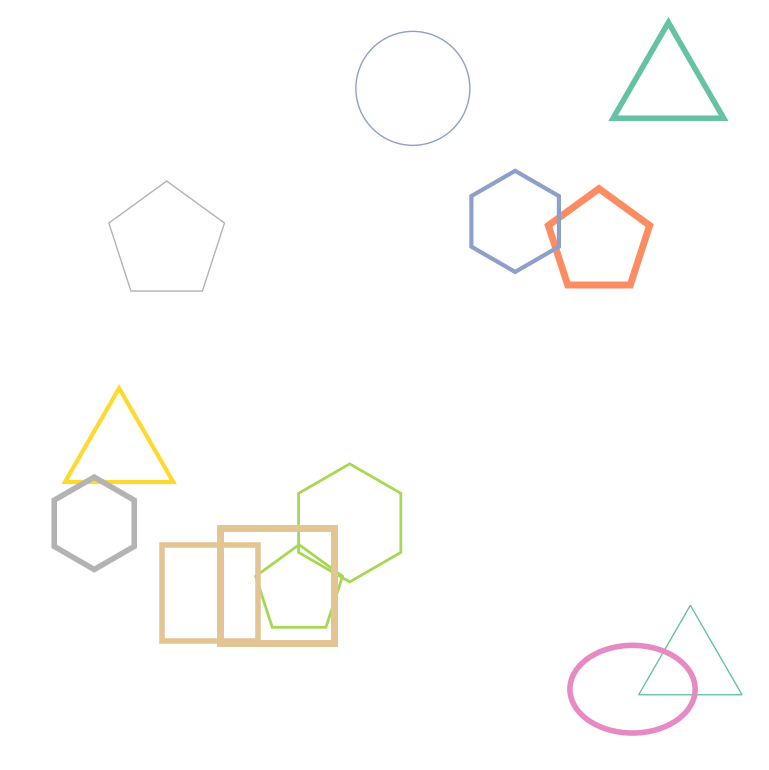[{"shape": "triangle", "thickness": 2, "radius": 0.41, "center": [0.868, 0.888]}, {"shape": "triangle", "thickness": 0.5, "radius": 0.39, "center": [0.897, 0.136]}, {"shape": "pentagon", "thickness": 2.5, "radius": 0.35, "center": [0.778, 0.686]}, {"shape": "hexagon", "thickness": 1.5, "radius": 0.33, "center": [0.669, 0.713]}, {"shape": "circle", "thickness": 0.5, "radius": 0.37, "center": [0.536, 0.885]}, {"shape": "oval", "thickness": 2, "radius": 0.41, "center": [0.821, 0.105]}, {"shape": "pentagon", "thickness": 1, "radius": 0.3, "center": [0.388, 0.233]}, {"shape": "hexagon", "thickness": 1, "radius": 0.38, "center": [0.454, 0.321]}, {"shape": "triangle", "thickness": 1.5, "radius": 0.41, "center": [0.155, 0.415]}, {"shape": "square", "thickness": 2.5, "radius": 0.37, "center": [0.36, 0.239]}, {"shape": "square", "thickness": 2, "radius": 0.31, "center": [0.273, 0.23]}, {"shape": "pentagon", "thickness": 0.5, "radius": 0.39, "center": [0.216, 0.686]}, {"shape": "hexagon", "thickness": 2, "radius": 0.3, "center": [0.122, 0.32]}]